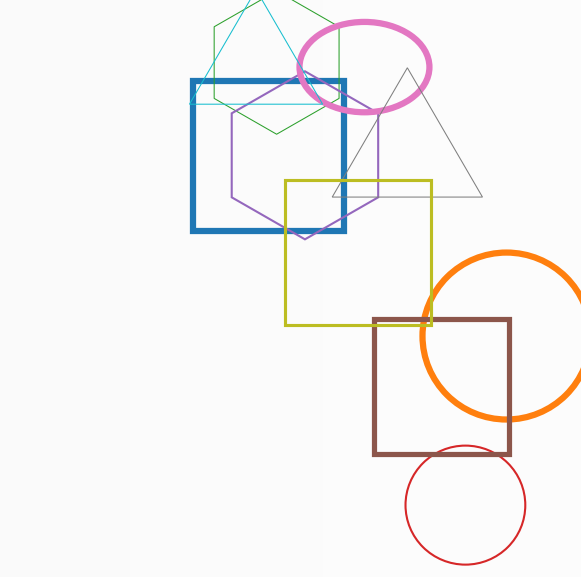[{"shape": "square", "thickness": 3, "radius": 0.65, "center": [0.462, 0.73]}, {"shape": "circle", "thickness": 3, "radius": 0.72, "center": [0.871, 0.417]}, {"shape": "hexagon", "thickness": 0.5, "radius": 0.62, "center": [0.476, 0.891]}, {"shape": "circle", "thickness": 1, "radius": 0.52, "center": [0.801, 0.124]}, {"shape": "hexagon", "thickness": 1, "radius": 0.73, "center": [0.525, 0.73]}, {"shape": "square", "thickness": 2.5, "radius": 0.58, "center": [0.76, 0.33]}, {"shape": "oval", "thickness": 3, "radius": 0.56, "center": [0.627, 0.883]}, {"shape": "triangle", "thickness": 0.5, "radius": 0.75, "center": [0.701, 0.733]}, {"shape": "square", "thickness": 1.5, "radius": 0.62, "center": [0.616, 0.562]}, {"shape": "triangle", "thickness": 0.5, "radius": 0.66, "center": [0.441, 0.885]}]